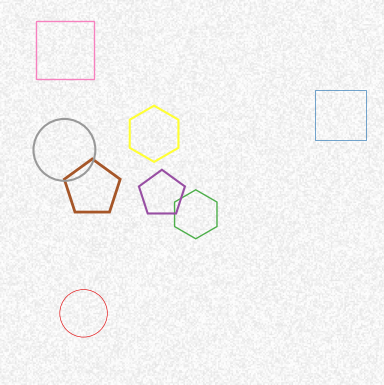[{"shape": "circle", "thickness": 0.5, "radius": 0.31, "center": [0.217, 0.186]}, {"shape": "square", "thickness": 0.5, "radius": 0.33, "center": [0.885, 0.701]}, {"shape": "hexagon", "thickness": 1, "radius": 0.32, "center": [0.509, 0.443]}, {"shape": "pentagon", "thickness": 1.5, "radius": 0.31, "center": [0.421, 0.496]}, {"shape": "hexagon", "thickness": 1.5, "radius": 0.37, "center": [0.4, 0.653]}, {"shape": "pentagon", "thickness": 2, "radius": 0.38, "center": [0.24, 0.511]}, {"shape": "square", "thickness": 1, "radius": 0.38, "center": [0.169, 0.871]}, {"shape": "circle", "thickness": 1.5, "radius": 0.4, "center": [0.167, 0.611]}]